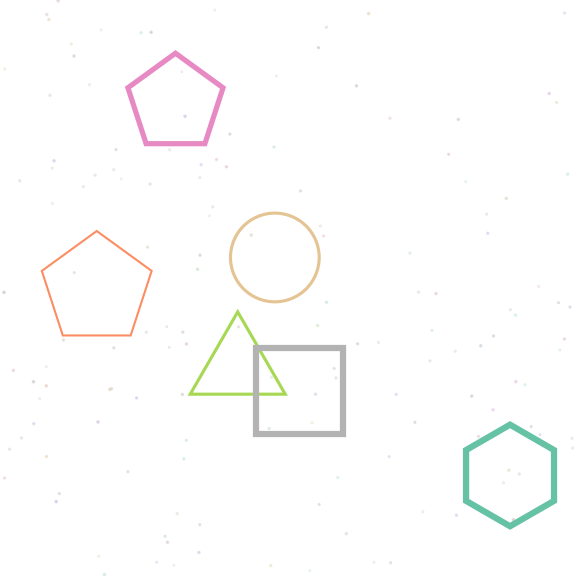[{"shape": "hexagon", "thickness": 3, "radius": 0.44, "center": [0.883, 0.176]}, {"shape": "pentagon", "thickness": 1, "radius": 0.5, "center": [0.168, 0.499]}, {"shape": "pentagon", "thickness": 2.5, "radius": 0.43, "center": [0.304, 0.82]}, {"shape": "triangle", "thickness": 1.5, "radius": 0.47, "center": [0.412, 0.364]}, {"shape": "circle", "thickness": 1.5, "radius": 0.38, "center": [0.476, 0.553]}, {"shape": "square", "thickness": 3, "radius": 0.37, "center": [0.518, 0.322]}]